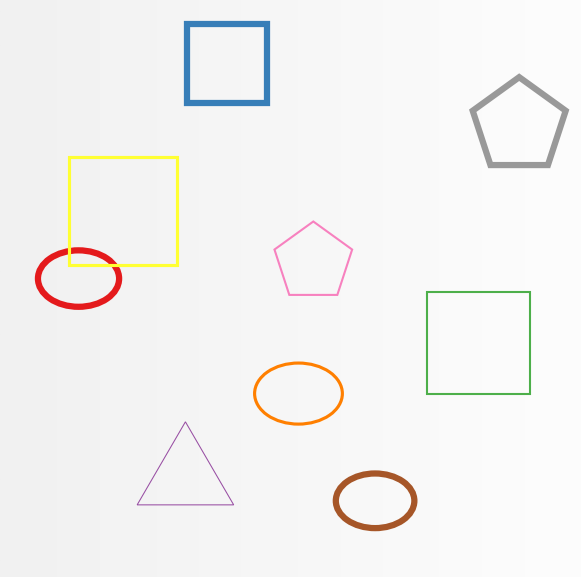[{"shape": "oval", "thickness": 3, "radius": 0.35, "center": [0.135, 0.517]}, {"shape": "square", "thickness": 3, "radius": 0.34, "center": [0.391, 0.889]}, {"shape": "square", "thickness": 1, "radius": 0.44, "center": [0.823, 0.405]}, {"shape": "triangle", "thickness": 0.5, "radius": 0.48, "center": [0.319, 0.173]}, {"shape": "oval", "thickness": 1.5, "radius": 0.38, "center": [0.514, 0.318]}, {"shape": "square", "thickness": 1.5, "radius": 0.46, "center": [0.211, 0.634]}, {"shape": "oval", "thickness": 3, "radius": 0.34, "center": [0.645, 0.132]}, {"shape": "pentagon", "thickness": 1, "radius": 0.35, "center": [0.539, 0.545]}, {"shape": "pentagon", "thickness": 3, "radius": 0.42, "center": [0.893, 0.781]}]